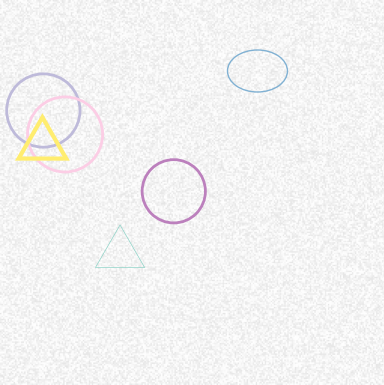[{"shape": "triangle", "thickness": 0.5, "radius": 0.37, "center": [0.312, 0.342]}, {"shape": "circle", "thickness": 2, "radius": 0.48, "center": [0.113, 0.713]}, {"shape": "oval", "thickness": 1, "radius": 0.39, "center": [0.669, 0.816]}, {"shape": "circle", "thickness": 2, "radius": 0.49, "center": [0.169, 0.651]}, {"shape": "circle", "thickness": 2, "radius": 0.41, "center": [0.451, 0.503]}, {"shape": "triangle", "thickness": 3, "radius": 0.36, "center": [0.11, 0.624]}]